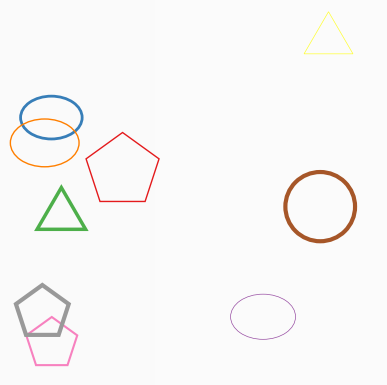[{"shape": "pentagon", "thickness": 1, "radius": 0.49, "center": [0.316, 0.557]}, {"shape": "oval", "thickness": 2, "radius": 0.4, "center": [0.133, 0.695]}, {"shape": "triangle", "thickness": 2.5, "radius": 0.36, "center": [0.158, 0.441]}, {"shape": "oval", "thickness": 0.5, "radius": 0.42, "center": [0.679, 0.177]}, {"shape": "oval", "thickness": 1, "radius": 0.44, "center": [0.115, 0.629]}, {"shape": "triangle", "thickness": 0.5, "radius": 0.36, "center": [0.848, 0.897]}, {"shape": "circle", "thickness": 3, "radius": 0.45, "center": [0.826, 0.463]}, {"shape": "pentagon", "thickness": 1.5, "radius": 0.35, "center": [0.134, 0.108]}, {"shape": "pentagon", "thickness": 3, "radius": 0.36, "center": [0.109, 0.188]}]